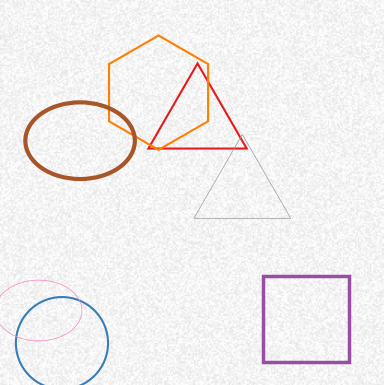[{"shape": "triangle", "thickness": 1.5, "radius": 0.74, "center": [0.513, 0.688]}, {"shape": "circle", "thickness": 1.5, "radius": 0.6, "center": [0.161, 0.109]}, {"shape": "square", "thickness": 2.5, "radius": 0.55, "center": [0.795, 0.171]}, {"shape": "hexagon", "thickness": 1.5, "radius": 0.74, "center": [0.412, 0.759]}, {"shape": "oval", "thickness": 3, "radius": 0.71, "center": [0.208, 0.635]}, {"shape": "oval", "thickness": 0.5, "radius": 0.56, "center": [0.1, 0.193]}, {"shape": "triangle", "thickness": 0.5, "radius": 0.73, "center": [0.629, 0.506]}]